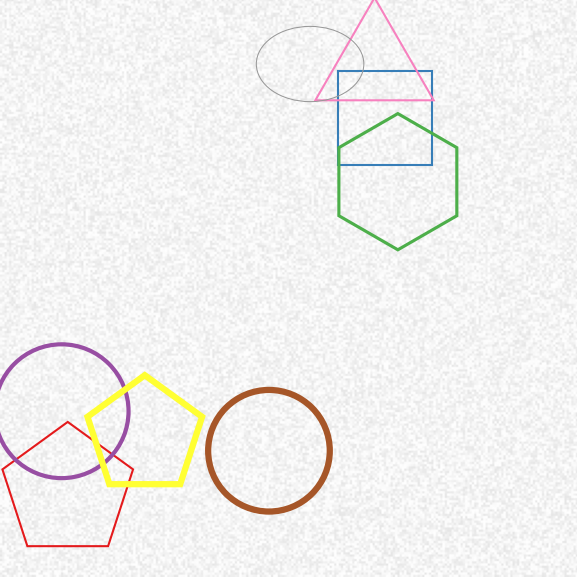[{"shape": "pentagon", "thickness": 1, "radius": 0.59, "center": [0.117, 0.15]}, {"shape": "square", "thickness": 1, "radius": 0.41, "center": [0.667, 0.794]}, {"shape": "hexagon", "thickness": 1.5, "radius": 0.59, "center": [0.689, 0.684]}, {"shape": "circle", "thickness": 2, "radius": 0.58, "center": [0.107, 0.287]}, {"shape": "pentagon", "thickness": 3, "radius": 0.52, "center": [0.251, 0.245]}, {"shape": "circle", "thickness": 3, "radius": 0.53, "center": [0.466, 0.219]}, {"shape": "triangle", "thickness": 1, "radius": 0.59, "center": [0.649, 0.885]}, {"shape": "oval", "thickness": 0.5, "radius": 0.47, "center": [0.537, 0.888]}]